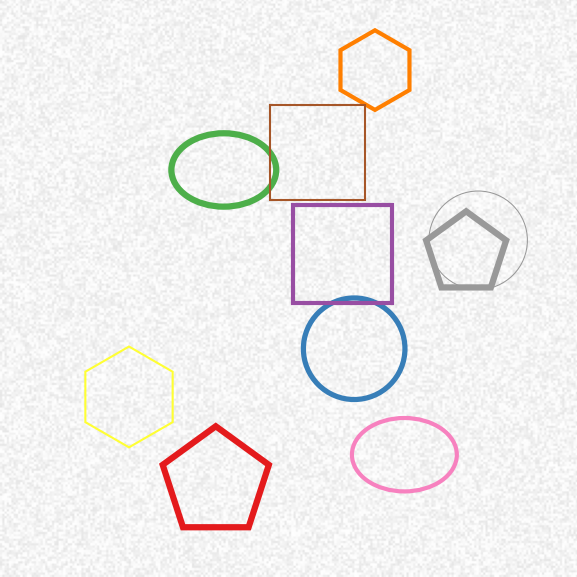[{"shape": "pentagon", "thickness": 3, "radius": 0.48, "center": [0.374, 0.164]}, {"shape": "circle", "thickness": 2.5, "radius": 0.44, "center": [0.613, 0.395]}, {"shape": "oval", "thickness": 3, "radius": 0.45, "center": [0.388, 0.705]}, {"shape": "square", "thickness": 2, "radius": 0.43, "center": [0.593, 0.559]}, {"shape": "hexagon", "thickness": 2, "radius": 0.34, "center": [0.649, 0.878]}, {"shape": "hexagon", "thickness": 1, "radius": 0.44, "center": [0.223, 0.312]}, {"shape": "square", "thickness": 1, "radius": 0.41, "center": [0.549, 0.735]}, {"shape": "oval", "thickness": 2, "radius": 0.45, "center": [0.7, 0.212]}, {"shape": "pentagon", "thickness": 3, "radius": 0.36, "center": [0.807, 0.56]}, {"shape": "circle", "thickness": 0.5, "radius": 0.43, "center": [0.828, 0.583]}]